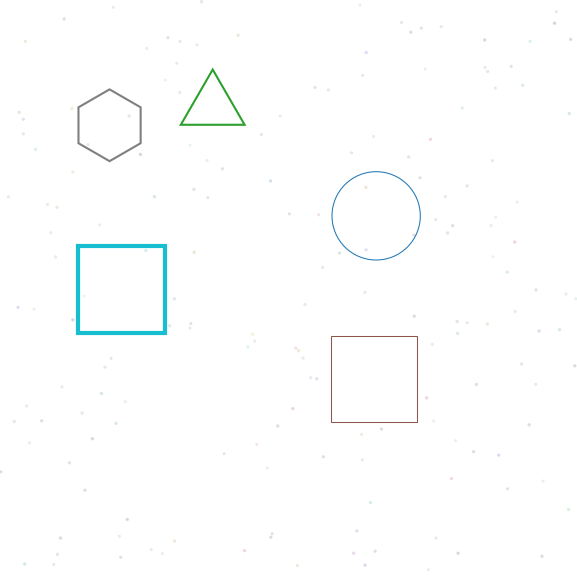[{"shape": "circle", "thickness": 0.5, "radius": 0.38, "center": [0.651, 0.625]}, {"shape": "triangle", "thickness": 1, "radius": 0.32, "center": [0.368, 0.815]}, {"shape": "square", "thickness": 0.5, "radius": 0.37, "center": [0.647, 0.343]}, {"shape": "hexagon", "thickness": 1, "radius": 0.31, "center": [0.19, 0.782]}, {"shape": "square", "thickness": 2, "radius": 0.38, "center": [0.21, 0.497]}]